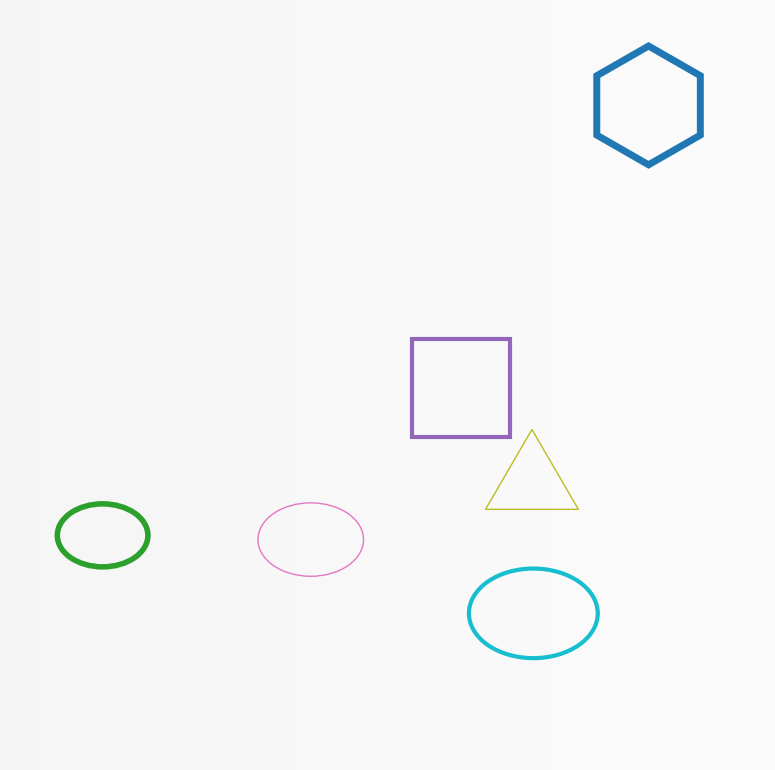[{"shape": "hexagon", "thickness": 2.5, "radius": 0.39, "center": [0.837, 0.863]}, {"shape": "oval", "thickness": 2, "radius": 0.29, "center": [0.132, 0.305]}, {"shape": "square", "thickness": 1.5, "radius": 0.32, "center": [0.595, 0.496]}, {"shape": "oval", "thickness": 0.5, "radius": 0.34, "center": [0.401, 0.299]}, {"shape": "triangle", "thickness": 0.5, "radius": 0.35, "center": [0.686, 0.373]}, {"shape": "oval", "thickness": 1.5, "radius": 0.42, "center": [0.688, 0.203]}]